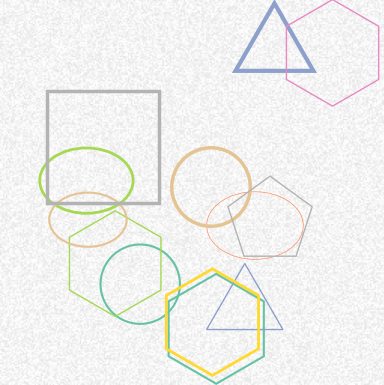[{"shape": "circle", "thickness": 1.5, "radius": 0.52, "center": [0.364, 0.262]}, {"shape": "hexagon", "thickness": 1.5, "radius": 0.71, "center": [0.562, 0.146]}, {"shape": "oval", "thickness": 0.5, "radius": 0.63, "center": [0.662, 0.414]}, {"shape": "triangle", "thickness": 1, "radius": 0.57, "center": [0.636, 0.201]}, {"shape": "triangle", "thickness": 3, "radius": 0.58, "center": [0.713, 0.874]}, {"shape": "hexagon", "thickness": 1, "radius": 0.69, "center": [0.864, 0.863]}, {"shape": "oval", "thickness": 2, "radius": 0.61, "center": [0.224, 0.531]}, {"shape": "hexagon", "thickness": 1, "radius": 0.69, "center": [0.299, 0.315]}, {"shape": "hexagon", "thickness": 2, "radius": 0.69, "center": [0.552, 0.163]}, {"shape": "oval", "thickness": 1.5, "radius": 0.5, "center": [0.228, 0.429]}, {"shape": "circle", "thickness": 2.5, "radius": 0.51, "center": [0.548, 0.514]}, {"shape": "square", "thickness": 2.5, "radius": 0.73, "center": [0.268, 0.618]}, {"shape": "pentagon", "thickness": 1, "radius": 0.57, "center": [0.701, 0.428]}]